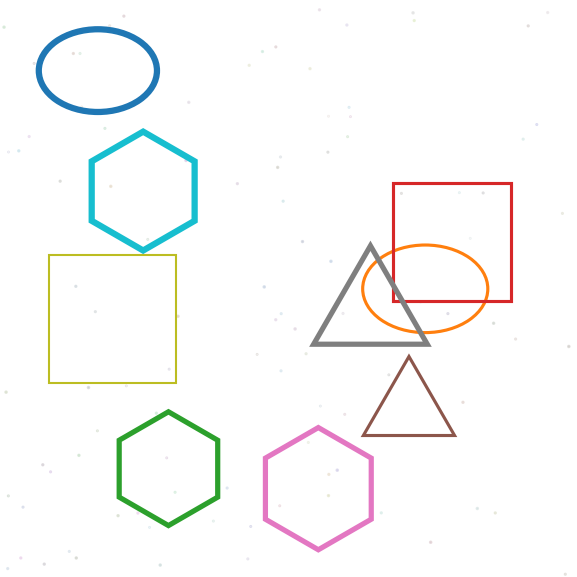[{"shape": "oval", "thickness": 3, "radius": 0.51, "center": [0.169, 0.877]}, {"shape": "oval", "thickness": 1.5, "radius": 0.54, "center": [0.736, 0.499]}, {"shape": "hexagon", "thickness": 2.5, "radius": 0.49, "center": [0.292, 0.188]}, {"shape": "square", "thickness": 1.5, "radius": 0.51, "center": [0.783, 0.58]}, {"shape": "triangle", "thickness": 1.5, "radius": 0.46, "center": [0.708, 0.291]}, {"shape": "hexagon", "thickness": 2.5, "radius": 0.53, "center": [0.551, 0.153]}, {"shape": "triangle", "thickness": 2.5, "radius": 0.57, "center": [0.641, 0.46]}, {"shape": "square", "thickness": 1, "radius": 0.55, "center": [0.195, 0.447]}, {"shape": "hexagon", "thickness": 3, "radius": 0.51, "center": [0.248, 0.668]}]